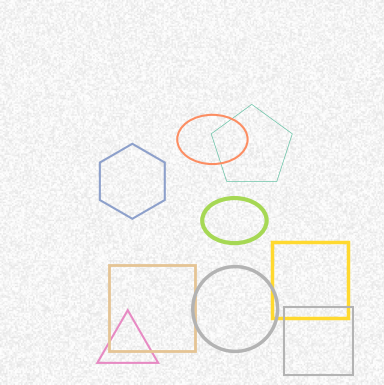[{"shape": "pentagon", "thickness": 0.5, "radius": 0.55, "center": [0.654, 0.618]}, {"shape": "oval", "thickness": 1.5, "radius": 0.46, "center": [0.552, 0.638]}, {"shape": "hexagon", "thickness": 1.5, "radius": 0.49, "center": [0.344, 0.529]}, {"shape": "triangle", "thickness": 1.5, "radius": 0.46, "center": [0.332, 0.103]}, {"shape": "oval", "thickness": 3, "radius": 0.42, "center": [0.609, 0.427]}, {"shape": "square", "thickness": 2.5, "radius": 0.49, "center": [0.806, 0.273]}, {"shape": "square", "thickness": 2, "radius": 0.56, "center": [0.395, 0.2]}, {"shape": "square", "thickness": 1.5, "radius": 0.45, "center": [0.827, 0.114]}, {"shape": "circle", "thickness": 2.5, "radius": 0.55, "center": [0.611, 0.197]}]